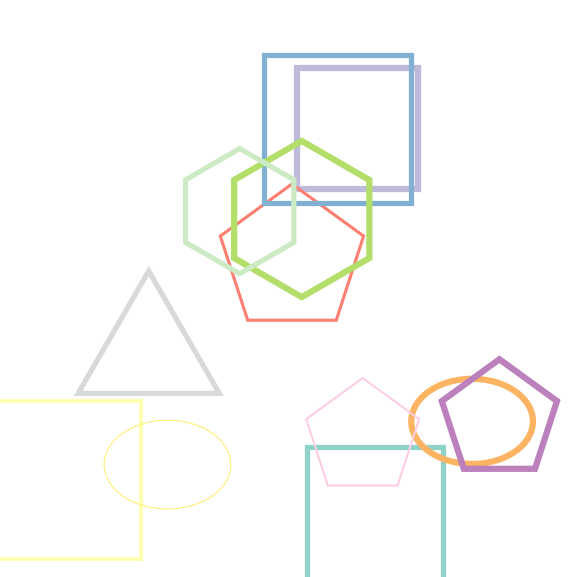[{"shape": "square", "thickness": 2.5, "radius": 0.59, "center": [0.649, 0.106]}, {"shape": "square", "thickness": 2, "radius": 0.68, "center": [0.108, 0.168]}, {"shape": "square", "thickness": 3, "radius": 0.52, "center": [0.619, 0.777]}, {"shape": "pentagon", "thickness": 1.5, "radius": 0.65, "center": [0.506, 0.55]}, {"shape": "square", "thickness": 2.5, "radius": 0.64, "center": [0.584, 0.776]}, {"shape": "oval", "thickness": 3, "radius": 0.53, "center": [0.817, 0.269]}, {"shape": "hexagon", "thickness": 3, "radius": 0.68, "center": [0.523, 0.62]}, {"shape": "pentagon", "thickness": 1, "radius": 0.51, "center": [0.628, 0.242]}, {"shape": "triangle", "thickness": 2.5, "radius": 0.71, "center": [0.258, 0.389]}, {"shape": "pentagon", "thickness": 3, "radius": 0.52, "center": [0.865, 0.272]}, {"shape": "hexagon", "thickness": 2.5, "radius": 0.54, "center": [0.415, 0.634]}, {"shape": "oval", "thickness": 0.5, "radius": 0.55, "center": [0.29, 0.195]}]